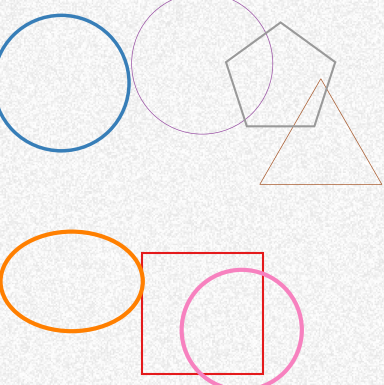[{"shape": "square", "thickness": 1.5, "radius": 0.79, "center": [0.526, 0.185]}, {"shape": "circle", "thickness": 2.5, "radius": 0.88, "center": [0.159, 0.784]}, {"shape": "circle", "thickness": 0.5, "radius": 0.92, "center": [0.525, 0.835]}, {"shape": "oval", "thickness": 3, "radius": 0.92, "center": [0.186, 0.269]}, {"shape": "triangle", "thickness": 0.5, "radius": 0.92, "center": [0.833, 0.613]}, {"shape": "circle", "thickness": 3, "radius": 0.78, "center": [0.628, 0.143]}, {"shape": "pentagon", "thickness": 1.5, "radius": 0.75, "center": [0.729, 0.793]}]